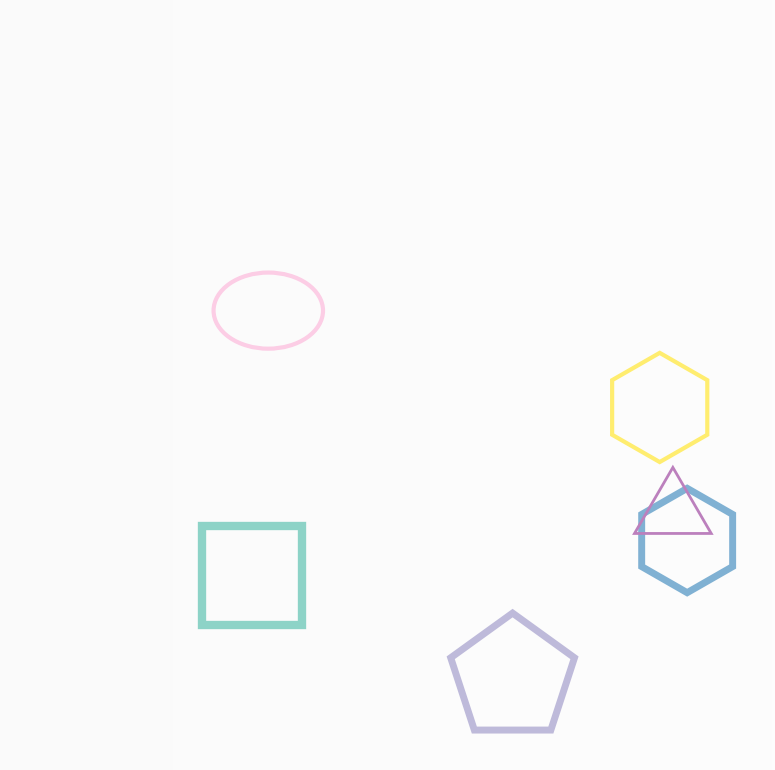[{"shape": "square", "thickness": 3, "radius": 0.32, "center": [0.325, 0.253]}, {"shape": "pentagon", "thickness": 2.5, "radius": 0.42, "center": [0.661, 0.12]}, {"shape": "hexagon", "thickness": 2.5, "radius": 0.34, "center": [0.887, 0.298]}, {"shape": "oval", "thickness": 1.5, "radius": 0.35, "center": [0.346, 0.597]}, {"shape": "triangle", "thickness": 1, "radius": 0.29, "center": [0.868, 0.336]}, {"shape": "hexagon", "thickness": 1.5, "radius": 0.35, "center": [0.851, 0.471]}]